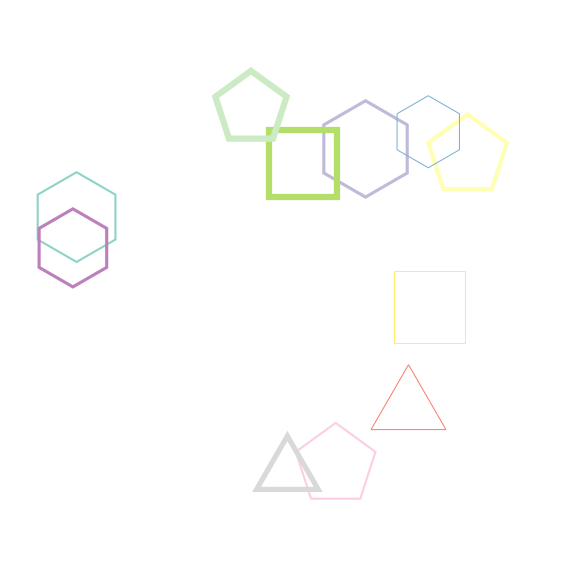[{"shape": "hexagon", "thickness": 1, "radius": 0.39, "center": [0.133, 0.623]}, {"shape": "pentagon", "thickness": 2, "radius": 0.36, "center": [0.81, 0.73]}, {"shape": "hexagon", "thickness": 1.5, "radius": 0.42, "center": [0.633, 0.741]}, {"shape": "triangle", "thickness": 0.5, "radius": 0.37, "center": [0.707, 0.293]}, {"shape": "hexagon", "thickness": 0.5, "radius": 0.31, "center": [0.742, 0.771]}, {"shape": "square", "thickness": 3, "radius": 0.29, "center": [0.524, 0.716]}, {"shape": "pentagon", "thickness": 1, "radius": 0.36, "center": [0.581, 0.194]}, {"shape": "triangle", "thickness": 2.5, "radius": 0.31, "center": [0.498, 0.182]}, {"shape": "hexagon", "thickness": 1.5, "radius": 0.34, "center": [0.126, 0.57]}, {"shape": "pentagon", "thickness": 3, "radius": 0.32, "center": [0.435, 0.812]}, {"shape": "square", "thickness": 0.5, "radius": 0.31, "center": [0.744, 0.467]}]